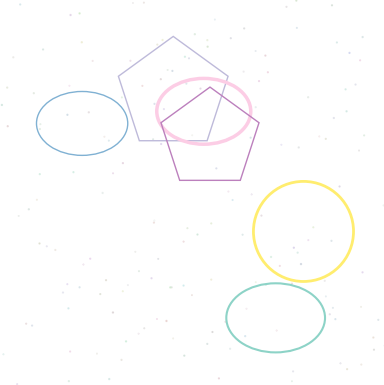[{"shape": "oval", "thickness": 1.5, "radius": 0.64, "center": [0.716, 0.174]}, {"shape": "pentagon", "thickness": 1, "radius": 0.75, "center": [0.45, 0.756]}, {"shape": "oval", "thickness": 1, "radius": 0.59, "center": [0.213, 0.679]}, {"shape": "oval", "thickness": 2.5, "radius": 0.61, "center": [0.529, 0.711]}, {"shape": "pentagon", "thickness": 1, "radius": 0.67, "center": [0.545, 0.64]}, {"shape": "circle", "thickness": 2, "radius": 0.65, "center": [0.788, 0.399]}]